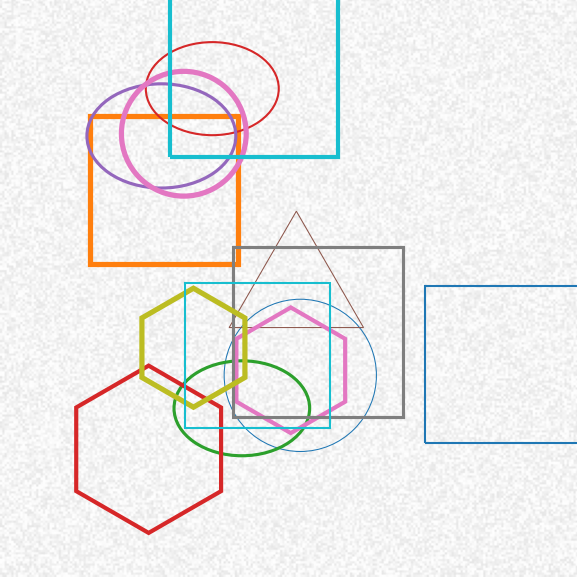[{"shape": "circle", "thickness": 0.5, "radius": 0.66, "center": [0.52, 0.349]}, {"shape": "square", "thickness": 1, "radius": 0.68, "center": [0.871, 0.368]}, {"shape": "square", "thickness": 2.5, "radius": 0.64, "center": [0.284, 0.67]}, {"shape": "oval", "thickness": 1.5, "radius": 0.59, "center": [0.419, 0.292]}, {"shape": "oval", "thickness": 1, "radius": 0.58, "center": [0.368, 0.846]}, {"shape": "hexagon", "thickness": 2, "radius": 0.72, "center": [0.257, 0.221]}, {"shape": "oval", "thickness": 1.5, "radius": 0.64, "center": [0.279, 0.764]}, {"shape": "triangle", "thickness": 0.5, "radius": 0.67, "center": [0.513, 0.499]}, {"shape": "circle", "thickness": 2.5, "radius": 0.54, "center": [0.318, 0.768]}, {"shape": "hexagon", "thickness": 2, "radius": 0.54, "center": [0.504, 0.358]}, {"shape": "square", "thickness": 1.5, "radius": 0.74, "center": [0.551, 0.424]}, {"shape": "hexagon", "thickness": 2.5, "radius": 0.51, "center": [0.335, 0.397]}, {"shape": "square", "thickness": 2, "radius": 0.73, "center": [0.44, 0.873]}, {"shape": "square", "thickness": 1, "radius": 0.63, "center": [0.446, 0.384]}]